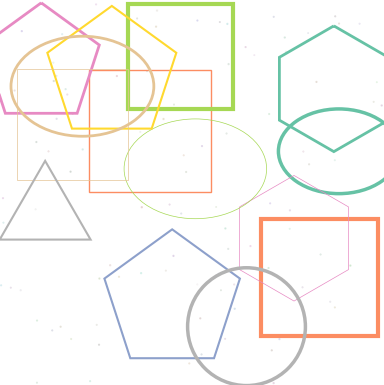[{"shape": "hexagon", "thickness": 2, "radius": 0.82, "center": [0.867, 0.769]}, {"shape": "oval", "thickness": 2.5, "radius": 0.79, "center": [0.88, 0.607]}, {"shape": "square", "thickness": 3, "radius": 0.76, "center": [0.829, 0.28]}, {"shape": "square", "thickness": 1, "radius": 0.79, "center": [0.389, 0.66]}, {"shape": "pentagon", "thickness": 1.5, "radius": 0.93, "center": [0.447, 0.219]}, {"shape": "pentagon", "thickness": 2, "radius": 0.79, "center": [0.107, 0.834]}, {"shape": "hexagon", "thickness": 0.5, "radius": 0.82, "center": [0.764, 0.381]}, {"shape": "square", "thickness": 3, "radius": 0.68, "center": [0.468, 0.852]}, {"shape": "oval", "thickness": 0.5, "radius": 0.93, "center": [0.507, 0.562]}, {"shape": "pentagon", "thickness": 1.5, "radius": 0.88, "center": [0.29, 0.808]}, {"shape": "oval", "thickness": 2, "radius": 0.93, "center": [0.214, 0.776]}, {"shape": "square", "thickness": 0.5, "radius": 0.72, "center": [0.189, 0.677]}, {"shape": "triangle", "thickness": 1.5, "radius": 0.68, "center": [0.117, 0.446]}, {"shape": "circle", "thickness": 2.5, "radius": 0.77, "center": [0.64, 0.152]}]